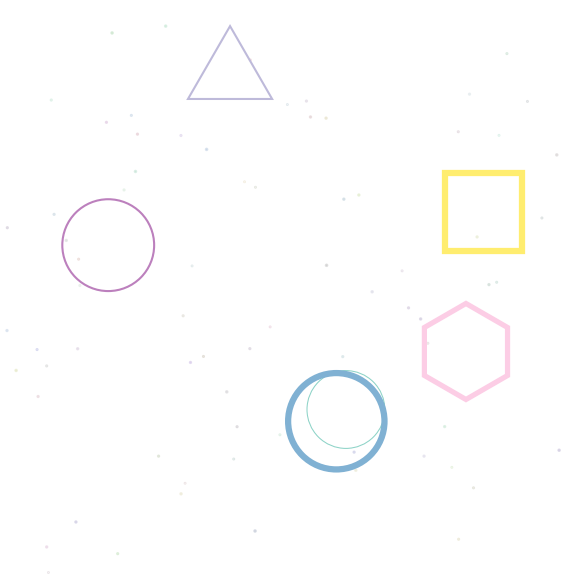[{"shape": "circle", "thickness": 0.5, "radius": 0.34, "center": [0.599, 0.29]}, {"shape": "triangle", "thickness": 1, "radius": 0.42, "center": [0.398, 0.87]}, {"shape": "circle", "thickness": 3, "radius": 0.42, "center": [0.582, 0.27]}, {"shape": "hexagon", "thickness": 2.5, "radius": 0.42, "center": [0.807, 0.39]}, {"shape": "circle", "thickness": 1, "radius": 0.4, "center": [0.187, 0.575]}, {"shape": "square", "thickness": 3, "radius": 0.34, "center": [0.837, 0.632]}]